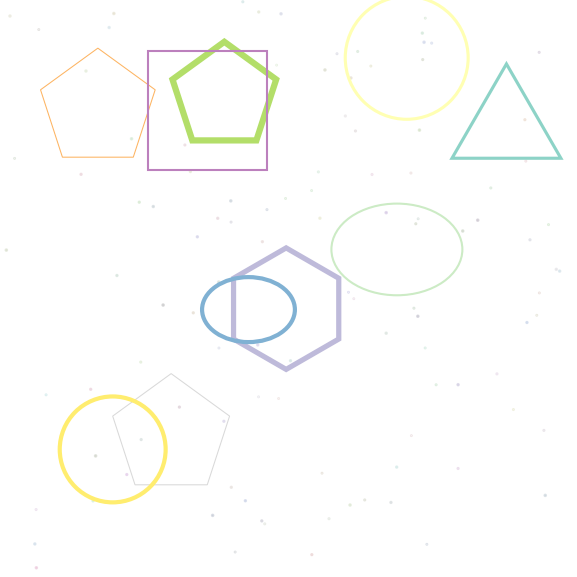[{"shape": "triangle", "thickness": 1.5, "radius": 0.54, "center": [0.877, 0.78]}, {"shape": "circle", "thickness": 1.5, "radius": 0.53, "center": [0.704, 0.899]}, {"shape": "hexagon", "thickness": 2.5, "radius": 0.53, "center": [0.496, 0.465]}, {"shape": "oval", "thickness": 2, "radius": 0.4, "center": [0.43, 0.463]}, {"shape": "pentagon", "thickness": 0.5, "radius": 0.52, "center": [0.169, 0.811]}, {"shape": "pentagon", "thickness": 3, "radius": 0.47, "center": [0.388, 0.832]}, {"shape": "pentagon", "thickness": 0.5, "radius": 0.53, "center": [0.296, 0.246]}, {"shape": "square", "thickness": 1, "radius": 0.51, "center": [0.36, 0.808]}, {"shape": "oval", "thickness": 1, "radius": 0.57, "center": [0.687, 0.567]}, {"shape": "circle", "thickness": 2, "radius": 0.46, "center": [0.195, 0.221]}]